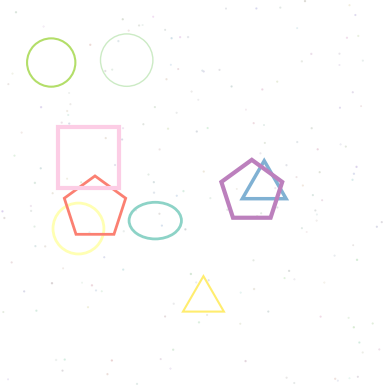[{"shape": "oval", "thickness": 2, "radius": 0.34, "center": [0.403, 0.427]}, {"shape": "circle", "thickness": 2, "radius": 0.33, "center": [0.204, 0.406]}, {"shape": "pentagon", "thickness": 2, "radius": 0.42, "center": [0.247, 0.459]}, {"shape": "triangle", "thickness": 2.5, "radius": 0.33, "center": [0.686, 0.517]}, {"shape": "circle", "thickness": 1.5, "radius": 0.31, "center": [0.133, 0.838]}, {"shape": "square", "thickness": 3, "radius": 0.4, "center": [0.23, 0.59]}, {"shape": "pentagon", "thickness": 3, "radius": 0.42, "center": [0.654, 0.502]}, {"shape": "circle", "thickness": 1, "radius": 0.34, "center": [0.329, 0.844]}, {"shape": "triangle", "thickness": 1.5, "radius": 0.31, "center": [0.528, 0.221]}]